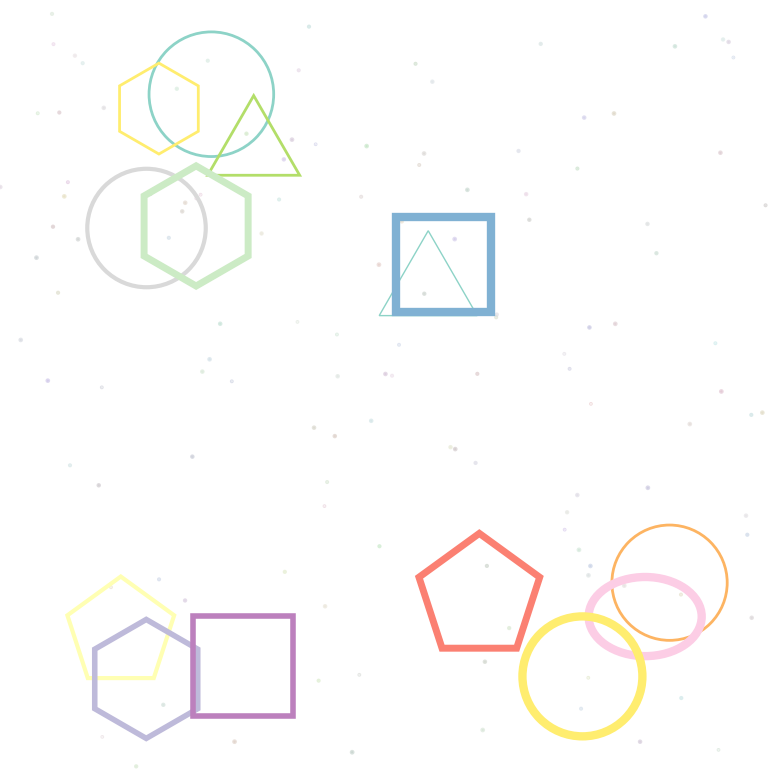[{"shape": "triangle", "thickness": 0.5, "radius": 0.37, "center": [0.556, 0.627]}, {"shape": "circle", "thickness": 1, "radius": 0.4, "center": [0.275, 0.878]}, {"shape": "pentagon", "thickness": 1.5, "radius": 0.36, "center": [0.157, 0.178]}, {"shape": "hexagon", "thickness": 2, "radius": 0.39, "center": [0.19, 0.118]}, {"shape": "pentagon", "thickness": 2.5, "radius": 0.41, "center": [0.623, 0.225]}, {"shape": "square", "thickness": 3, "radius": 0.31, "center": [0.575, 0.657]}, {"shape": "circle", "thickness": 1, "radius": 0.37, "center": [0.87, 0.243]}, {"shape": "triangle", "thickness": 1, "radius": 0.34, "center": [0.329, 0.807]}, {"shape": "oval", "thickness": 3, "radius": 0.37, "center": [0.838, 0.199]}, {"shape": "circle", "thickness": 1.5, "radius": 0.38, "center": [0.19, 0.704]}, {"shape": "square", "thickness": 2, "radius": 0.32, "center": [0.315, 0.134]}, {"shape": "hexagon", "thickness": 2.5, "radius": 0.39, "center": [0.255, 0.707]}, {"shape": "hexagon", "thickness": 1, "radius": 0.3, "center": [0.206, 0.859]}, {"shape": "circle", "thickness": 3, "radius": 0.39, "center": [0.756, 0.122]}]